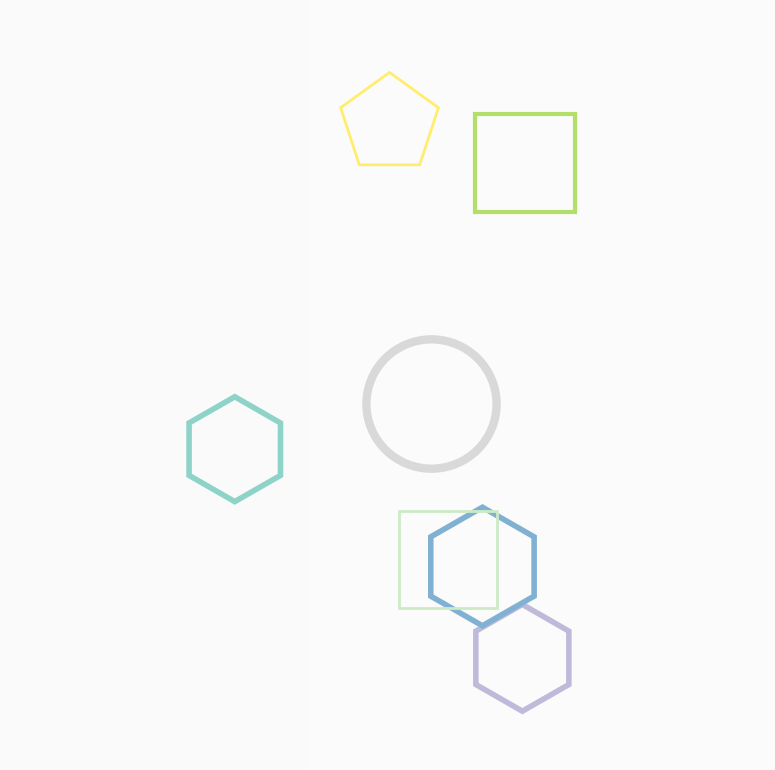[{"shape": "hexagon", "thickness": 2, "radius": 0.34, "center": [0.303, 0.417]}, {"shape": "hexagon", "thickness": 2, "radius": 0.35, "center": [0.674, 0.146]}, {"shape": "hexagon", "thickness": 2, "radius": 0.38, "center": [0.623, 0.264]}, {"shape": "square", "thickness": 1.5, "radius": 0.32, "center": [0.677, 0.788]}, {"shape": "circle", "thickness": 3, "radius": 0.42, "center": [0.557, 0.475]}, {"shape": "square", "thickness": 1, "radius": 0.31, "center": [0.578, 0.274]}, {"shape": "pentagon", "thickness": 1, "radius": 0.33, "center": [0.503, 0.84]}]